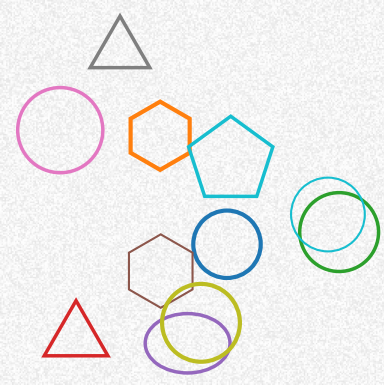[{"shape": "circle", "thickness": 3, "radius": 0.44, "center": [0.59, 0.366]}, {"shape": "hexagon", "thickness": 3, "radius": 0.44, "center": [0.416, 0.647]}, {"shape": "circle", "thickness": 2.5, "radius": 0.51, "center": [0.881, 0.397]}, {"shape": "triangle", "thickness": 2.5, "radius": 0.48, "center": [0.198, 0.124]}, {"shape": "oval", "thickness": 2.5, "radius": 0.55, "center": [0.487, 0.108]}, {"shape": "hexagon", "thickness": 1.5, "radius": 0.48, "center": [0.418, 0.296]}, {"shape": "circle", "thickness": 2.5, "radius": 0.55, "center": [0.157, 0.662]}, {"shape": "triangle", "thickness": 2.5, "radius": 0.45, "center": [0.312, 0.869]}, {"shape": "circle", "thickness": 3, "radius": 0.51, "center": [0.522, 0.162]}, {"shape": "circle", "thickness": 1.5, "radius": 0.48, "center": [0.852, 0.443]}, {"shape": "pentagon", "thickness": 2.5, "radius": 0.57, "center": [0.599, 0.583]}]